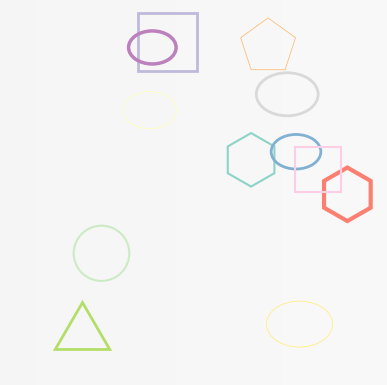[{"shape": "hexagon", "thickness": 1.5, "radius": 0.35, "center": [0.648, 0.585]}, {"shape": "oval", "thickness": 0.5, "radius": 0.35, "center": [0.386, 0.714]}, {"shape": "square", "thickness": 2, "radius": 0.38, "center": [0.432, 0.891]}, {"shape": "hexagon", "thickness": 3, "radius": 0.35, "center": [0.896, 0.495]}, {"shape": "oval", "thickness": 2, "radius": 0.32, "center": [0.764, 0.606]}, {"shape": "pentagon", "thickness": 0.5, "radius": 0.37, "center": [0.692, 0.879]}, {"shape": "triangle", "thickness": 2, "radius": 0.41, "center": [0.213, 0.133]}, {"shape": "square", "thickness": 1.5, "radius": 0.29, "center": [0.821, 0.561]}, {"shape": "oval", "thickness": 2, "radius": 0.4, "center": [0.741, 0.755]}, {"shape": "oval", "thickness": 2.5, "radius": 0.31, "center": [0.393, 0.877]}, {"shape": "circle", "thickness": 1.5, "radius": 0.36, "center": [0.262, 0.342]}, {"shape": "oval", "thickness": 0.5, "radius": 0.43, "center": [0.773, 0.158]}]